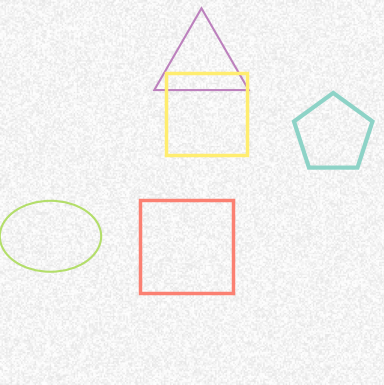[{"shape": "pentagon", "thickness": 3, "radius": 0.54, "center": [0.866, 0.651]}, {"shape": "square", "thickness": 2.5, "radius": 0.6, "center": [0.484, 0.36]}, {"shape": "oval", "thickness": 1.5, "radius": 0.66, "center": [0.131, 0.386]}, {"shape": "triangle", "thickness": 1.5, "radius": 0.71, "center": [0.523, 0.837]}, {"shape": "square", "thickness": 2.5, "radius": 0.53, "center": [0.537, 0.704]}]